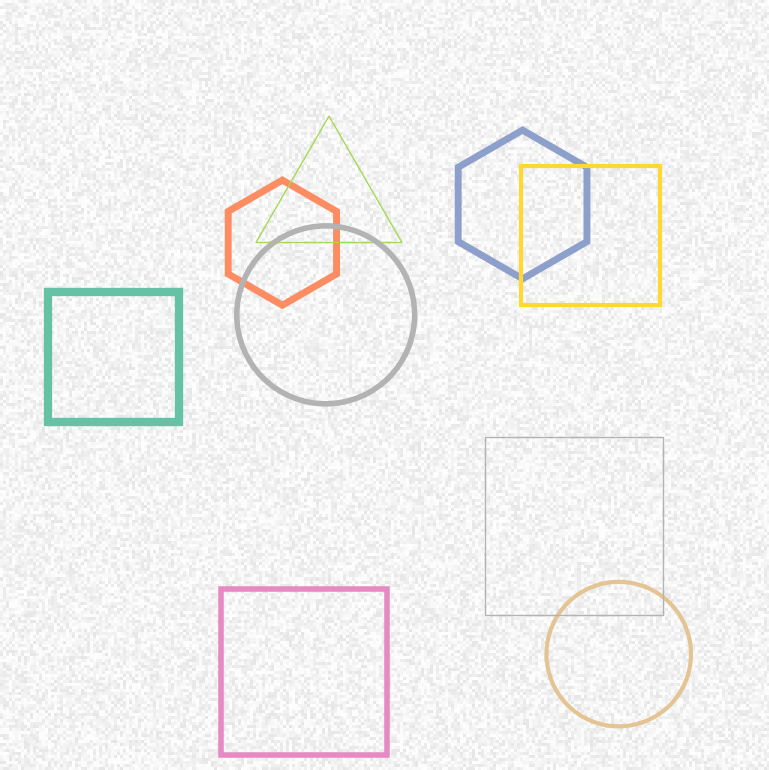[{"shape": "square", "thickness": 3, "radius": 0.42, "center": [0.148, 0.536]}, {"shape": "hexagon", "thickness": 2.5, "radius": 0.41, "center": [0.367, 0.685]}, {"shape": "hexagon", "thickness": 2.5, "radius": 0.48, "center": [0.679, 0.734]}, {"shape": "square", "thickness": 2, "radius": 0.54, "center": [0.395, 0.127]}, {"shape": "triangle", "thickness": 0.5, "radius": 0.55, "center": [0.427, 0.74]}, {"shape": "square", "thickness": 1.5, "radius": 0.45, "center": [0.767, 0.694]}, {"shape": "circle", "thickness": 1.5, "radius": 0.47, "center": [0.804, 0.151]}, {"shape": "circle", "thickness": 2, "radius": 0.58, "center": [0.423, 0.591]}, {"shape": "square", "thickness": 0.5, "radius": 0.58, "center": [0.745, 0.317]}]